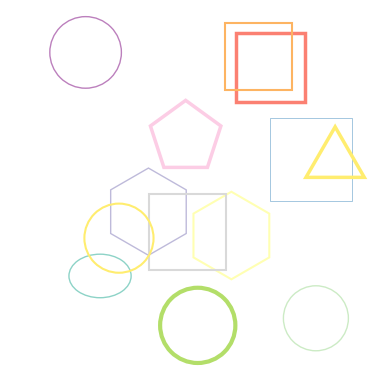[{"shape": "oval", "thickness": 1, "radius": 0.4, "center": [0.26, 0.283]}, {"shape": "hexagon", "thickness": 1.5, "radius": 0.57, "center": [0.601, 0.388]}, {"shape": "hexagon", "thickness": 1, "radius": 0.57, "center": [0.386, 0.45]}, {"shape": "square", "thickness": 2.5, "radius": 0.45, "center": [0.704, 0.825]}, {"shape": "square", "thickness": 0.5, "radius": 0.54, "center": [0.808, 0.585]}, {"shape": "square", "thickness": 1.5, "radius": 0.44, "center": [0.672, 0.854]}, {"shape": "circle", "thickness": 3, "radius": 0.49, "center": [0.514, 0.155]}, {"shape": "pentagon", "thickness": 2.5, "radius": 0.48, "center": [0.482, 0.643]}, {"shape": "square", "thickness": 1.5, "radius": 0.5, "center": [0.488, 0.397]}, {"shape": "circle", "thickness": 1, "radius": 0.46, "center": [0.222, 0.864]}, {"shape": "circle", "thickness": 1, "radius": 0.42, "center": [0.821, 0.173]}, {"shape": "triangle", "thickness": 2.5, "radius": 0.44, "center": [0.87, 0.583]}, {"shape": "circle", "thickness": 1.5, "radius": 0.45, "center": [0.309, 0.381]}]